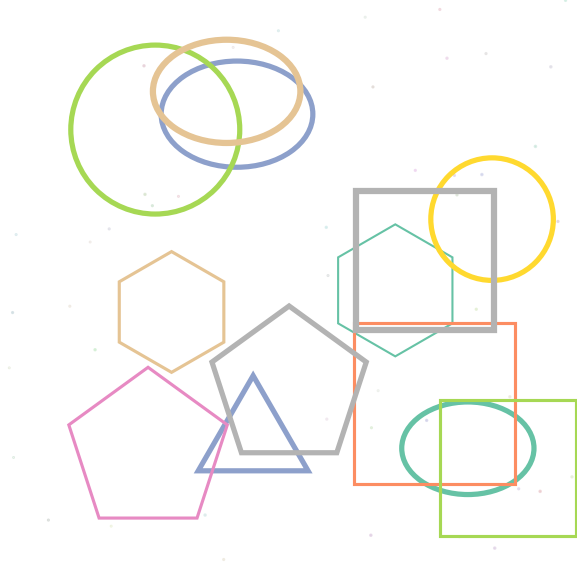[{"shape": "oval", "thickness": 2.5, "radius": 0.57, "center": [0.81, 0.223]}, {"shape": "hexagon", "thickness": 1, "radius": 0.57, "center": [0.684, 0.496]}, {"shape": "square", "thickness": 1.5, "radius": 0.7, "center": [0.752, 0.301]}, {"shape": "triangle", "thickness": 2.5, "radius": 0.55, "center": [0.438, 0.239]}, {"shape": "oval", "thickness": 2.5, "radius": 0.66, "center": [0.41, 0.801]}, {"shape": "pentagon", "thickness": 1.5, "radius": 0.72, "center": [0.256, 0.219]}, {"shape": "circle", "thickness": 2.5, "radius": 0.73, "center": [0.269, 0.775]}, {"shape": "square", "thickness": 1.5, "radius": 0.59, "center": [0.879, 0.189]}, {"shape": "circle", "thickness": 2.5, "radius": 0.53, "center": [0.852, 0.62]}, {"shape": "hexagon", "thickness": 1.5, "radius": 0.52, "center": [0.297, 0.459]}, {"shape": "oval", "thickness": 3, "radius": 0.64, "center": [0.392, 0.841]}, {"shape": "square", "thickness": 3, "radius": 0.6, "center": [0.736, 0.548]}, {"shape": "pentagon", "thickness": 2.5, "radius": 0.7, "center": [0.501, 0.329]}]